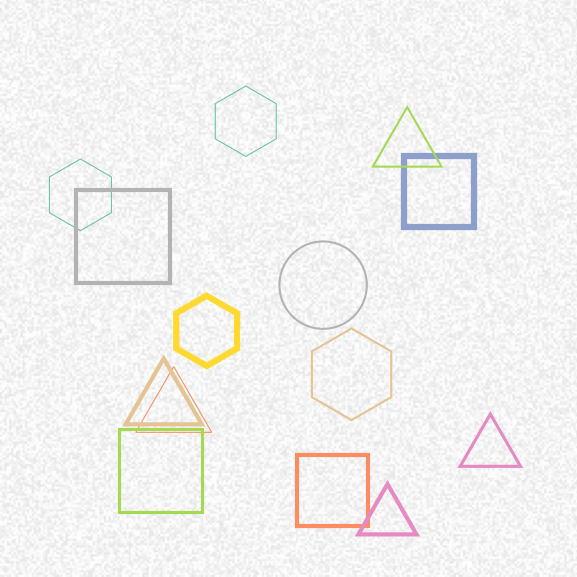[{"shape": "hexagon", "thickness": 0.5, "radius": 0.31, "center": [0.139, 0.662]}, {"shape": "hexagon", "thickness": 0.5, "radius": 0.3, "center": [0.426, 0.789]}, {"shape": "square", "thickness": 2, "radius": 0.31, "center": [0.576, 0.15]}, {"shape": "triangle", "thickness": 0.5, "radius": 0.38, "center": [0.301, 0.288]}, {"shape": "square", "thickness": 3, "radius": 0.3, "center": [0.76, 0.667]}, {"shape": "triangle", "thickness": 1.5, "radius": 0.3, "center": [0.849, 0.222]}, {"shape": "triangle", "thickness": 2, "radius": 0.29, "center": [0.671, 0.103]}, {"shape": "square", "thickness": 1.5, "radius": 0.36, "center": [0.277, 0.184]}, {"shape": "triangle", "thickness": 1, "radius": 0.34, "center": [0.705, 0.745]}, {"shape": "hexagon", "thickness": 3, "radius": 0.3, "center": [0.358, 0.426]}, {"shape": "hexagon", "thickness": 1, "radius": 0.4, "center": [0.609, 0.351]}, {"shape": "triangle", "thickness": 2, "radius": 0.38, "center": [0.284, 0.302]}, {"shape": "circle", "thickness": 1, "radius": 0.38, "center": [0.559, 0.505]}, {"shape": "square", "thickness": 2, "radius": 0.41, "center": [0.213, 0.59]}]